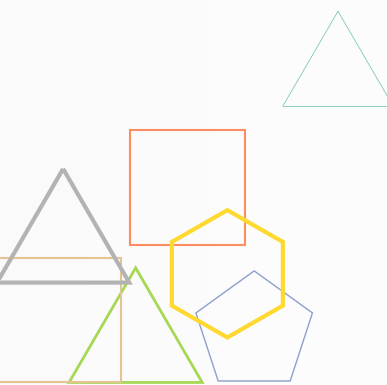[{"shape": "triangle", "thickness": 0.5, "radius": 0.82, "center": [0.872, 0.806]}, {"shape": "square", "thickness": 1.5, "radius": 0.74, "center": [0.483, 0.513]}, {"shape": "pentagon", "thickness": 1, "radius": 0.79, "center": [0.656, 0.138]}, {"shape": "triangle", "thickness": 2, "radius": 0.99, "center": [0.35, 0.106]}, {"shape": "hexagon", "thickness": 3, "radius": 0.83, "center": [0.587, 0.289]}, {"shape": "square", "thickness": 1.5, "radius": 0.8, "center": [0.152, 0.169]}, {"shape": "triangle", "thickness": 3, "radius": 0.98, "center": [0.163, 0.365]}]